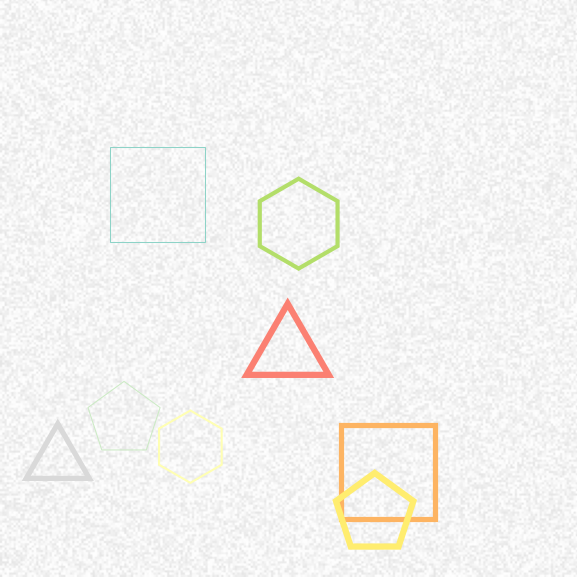[{"shape": "square", "thickness": 0.5, "radius": 0.41, "center": [0.272, 0.663]}, {"shape": "hexagon", "thickness": 1, "radius": 0.31, "center": [0.33, 0.226]}, {"shape": "triangle", "thickness": 3, "radius": 0.41, "center": [0.498, 0.391]}, {"shape": "square", "thickness": 2.5, "radius": 0.41, "center": [0.672, 0.182]}, {"shape": "hexagon", "thickness": 2, "radius": 0.39, "center": [0.517, 0.612]}, {"shape": "triangle", "thickness": 2.5, "radius": 0.32, "center": [0.1, 0.202]}, {"shape": "pentagon", "thickness": 0.5, "radius": 0.33, "center": [0.215, 0.273]}, {"shape": "pentagon", "thickness": 3, "radius": 0.35, "center": [0.649, 0.11]}]